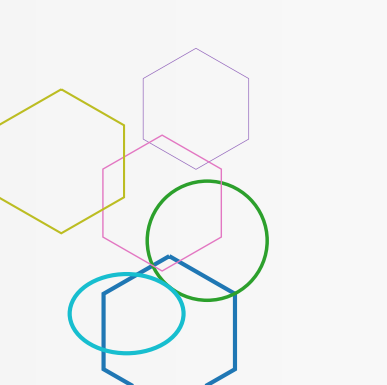[{"shape": "hexagon", "thickness": 3, "radius": 0.98, "center": [0.437, 0.139]}, {"shape": "circle", "thickness": 2.5, "radius": 0.77, "center": [0.535, 0.375]}, {"shape": "hexagon", "thickness": 0.5, "radius": 0.79, "center": [0.506, 0.717]}, {"shape": "hexagon", "thickness": 1, "radius": 0.88, "center": [0.418, 0.473]}, {"shape": "hexagon", "thickness": 1.5, "radius": 0.94, "center": [0.158, 0.581]}, {"shape": "oval", "thickness": 3, "radius": 0.73, "center": [0.327, 0.185]}]